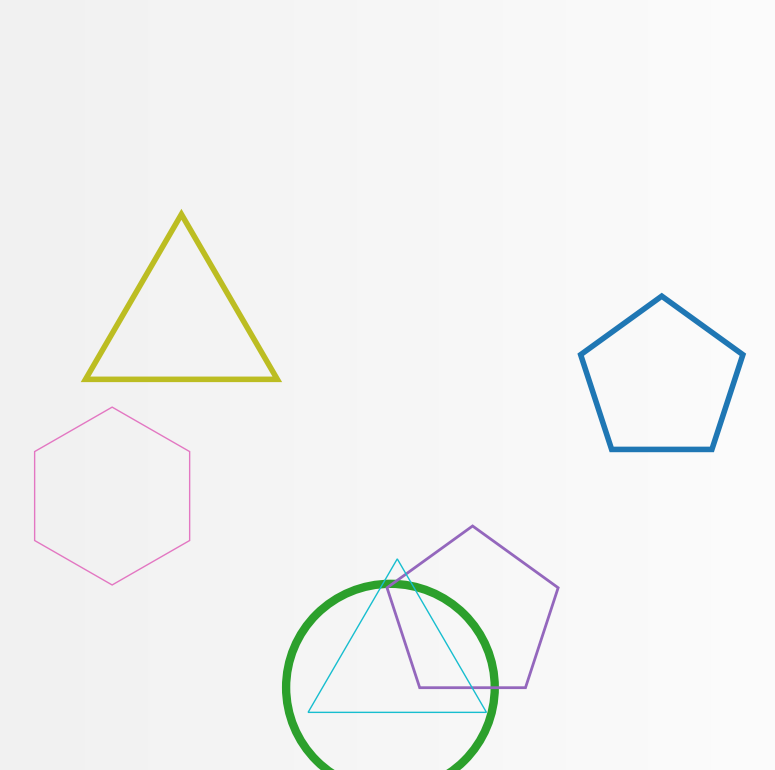[{"shape": "pentagon", "thickness": 2, "radius": 0.55, "center": [0.854, 0.505]}, {"shape": "circle", "thickness": 3, "radius": 0.67, "center": [0.504, 0.107]}, {"shape": "pentagon", "thickness": 1, "radius": 0.58, "center": [0.61, 0.201]}, {"shape": "hexagon", "thickness": 0.5, "radius": 0.58, "center": [0.145, 0.356]}, {"shape": "triangle", "thickness": 2, "radius": 0.71, "center": [0.234, 0.579]}, {"shape": "triangle", "thickness": 0.5, "radius": 0.66, "center": [0.513, 0.141]}]